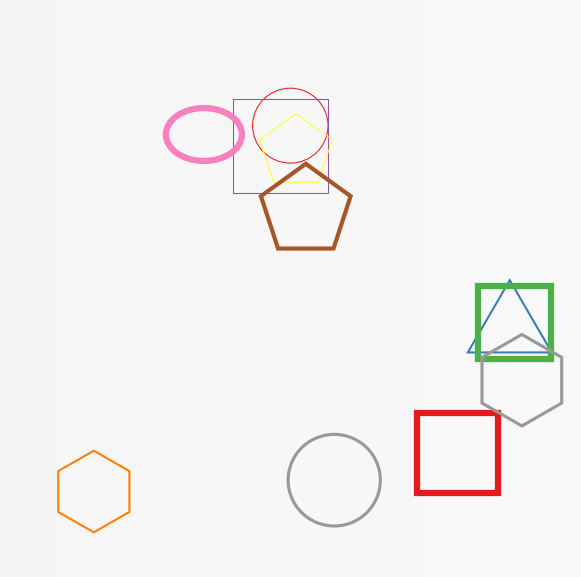[{"shape": "circle", "thickness": 0.5, "radius": 0.32, "center": [0.499, 0.782]}, {"shape": "square", "thickness": 3, "radius": 0.35, "center": [0.787, 0.215]}, {"shape": "triangle", "thickness": 1, "radius": 0.42, "center": [0.877, 0.431]}, {"shape": "square", "thickness": 3, "radius": 0.32, "center": [0.885, 0.441]}, {"shape": "square", "thickness": 0.5, "radius": 0.41, "center": [0.482, 0.746]}, {"shape": "hexagon", "thickness": 1, "radius": 0.35, "center": [0.161, 0.148]}, {"shape": "pentagon", "thickness": 0.5, "radius": 0.33, "center": [0.509, 0.737]}, {"shape": "pentagon", "thickness": 2, "radius": 0.41, "center": [0.526, 0.634]}, {"shape": "oval", "thickness": 3, "radius": 0.33, "center": [0.351, 0.766]}, {"shape": "circle", "thickness": 1.5, "radius": 0.4, "center": [0.575, 0.168]}, {"shape": "hexagon", "thickness": 1.5, "radius": 0.4, "center": [0.898, 0.341]}]